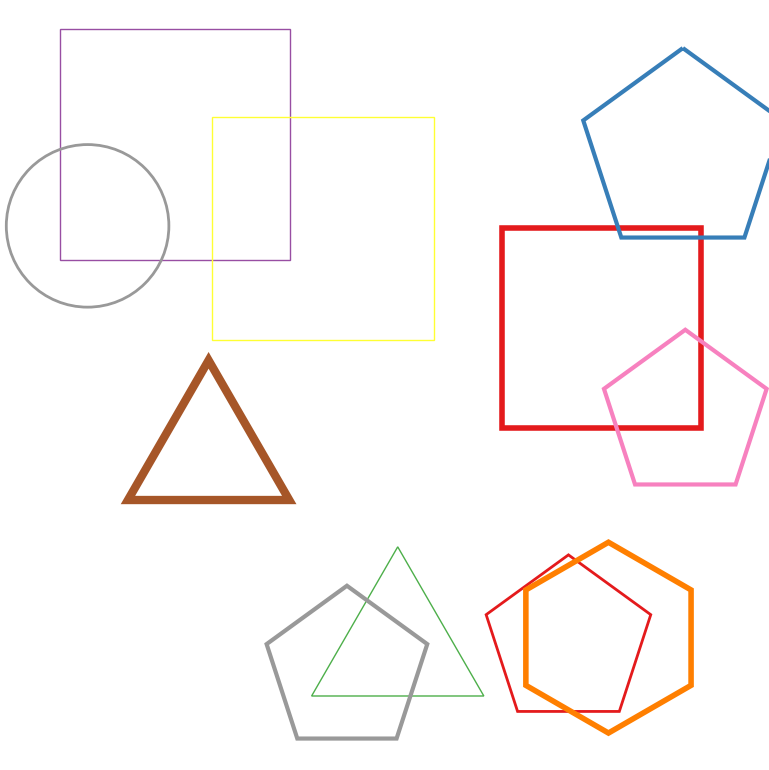[{"shape": "square", "thickness": 2, "radius": 0.65, "center": [0.781, 0.574]}, {"shape": "pentagon", "thickness": 1, "radius": 0.56, "center": [0.738, 0.167]}, {"shape": "pentagon", "thickness": 1.5, "radius": 0.68, "center": [0.887, 0.802]}, {"shape": "triangle", "thickness": 0.5, "radius": 0.65, "center": [0.517, 0.161]}, {"shape": "square", "thickness": 0.5, "radius": 0.75, "center": [0.227, 0.812]}, {"shape": "hexagon", "thickness": 2, "radius": 0.62, "center": [0.79, 0.172]}, {"shape": "square", "thickness": 0.5, "radius": 0.72, "center": [0.419, 0.703]}, {"shape": "triangle", "thickness": 3, "radius": 0.6, "center": [0.271, 0.411]}, {"shape": "pentagon", "thickness": 1.5, "radius": 0.56, "center": [0.89, 0.461]}, {"shape": "pentagon", "thickness": 1.5, "radius": 0.55, "center": [0.451, 0.13]}, {"shape": "circle", "thickness": 1, "radius": 0.53, "center": [0.114, 0.707]}]